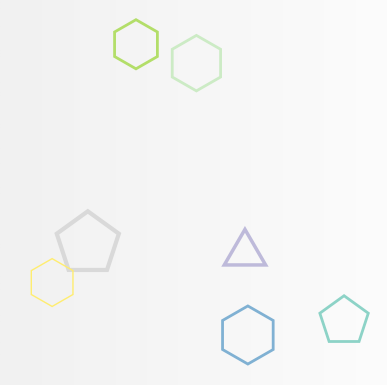[{"shape": "pentagon", "thickness": 2, "radius": 0.33, "center": [0.888, 0.166]}, {"shape": "triangle", "thickness": 2.5, "radius": 0.31, "center": [0.632, 0.343]}, {"shape": "hexagon", "thickness": 2, "radius": 0.38, "center": [0.64, 0.13]}, {"shape": "hexagon", "thickness": 2, "radius": 0.32, "center": [0.351, 0.885]}, {"shape": "pentagon", "thickness": 3, "radius": 0.42, "center": [0.227, 0.367]}, {"shape": "hexagon", "thickness": 2, "radius": 0.36, "center": [0.507, 0.836]}, {"shape": "hexagon", "thickness": 1, "radius": 0.31, "center": [0.135, 0.266]}]